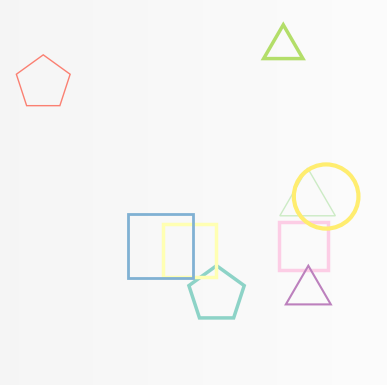[{"shape": "pentagon", "thickness": 2.5, "radius": 0.38, "center": [0.559, 0.235]}, {"shape": "square", "thickness": 2.5, "radius": 0.34, "center": [0.489, 0.349]}, {"shape": "pentagon", "thickness": 1, "radius": 0.36, "center": [0.112, 0.785]}, {"shape": "square", "thickness": 2, "radius": 0.41, "center": [0.414, 0.361]}, {"shape": "triangle", "thickness": 2.5, "radius": 0.29, "center": [0.731, 0.877]}, {"shape": "square", "thickness": 2.5, "radius": 0.31, "center": [0.784, 0.36]}, {"shape": "triangle", "thickness": 1.5, "radius": 0.33, "center": [0.796, 0.243]}, {"shape": "triangle", "thickness": 1, "radius": 0.41, "center": [0.794, 0.481]}, {"shape": "circle", "thickness": 3, "radius": 0.42, "center": [0.842, 0.49]}]